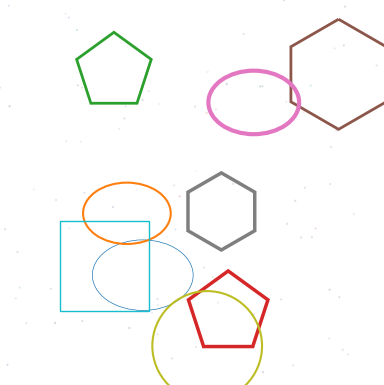[{"shape": "oval", "thickness": 0.5, "radius": 0.65, "center": [0.371, 0.285]}, {"shape": "oval", "thickness": 1.5, "radius": 0.57, "center": [0.33, 0.446]}, {"shape": "pentagon", "thickness": 2, "radius": 0.51, "center": [0.296, 0.814]}, {"shape": "pentagon", "thickness": 2.5, "radius": 0.54, "center": [0.593, 0.188]}, {"shape": "hexagon", "thickness": 2, "radius": 0.71, "center": [0.879, 0.807]}, {"shape": "oval", "thickness": 3, "radius": 0.59, "center": [0.659, 0.734]}, {"shape": "hexagon", "thickness": 2.5, "radius": 0.5, "center": [0.575, 0.451]}, {"shape": "circle", "thickness": 1.5, "radius": 0.71, "center": [0.538, 0.101]}, {"shape": "square", "thickness": 1, "radius": 0.58, "center": [0.272, 0.309]}]